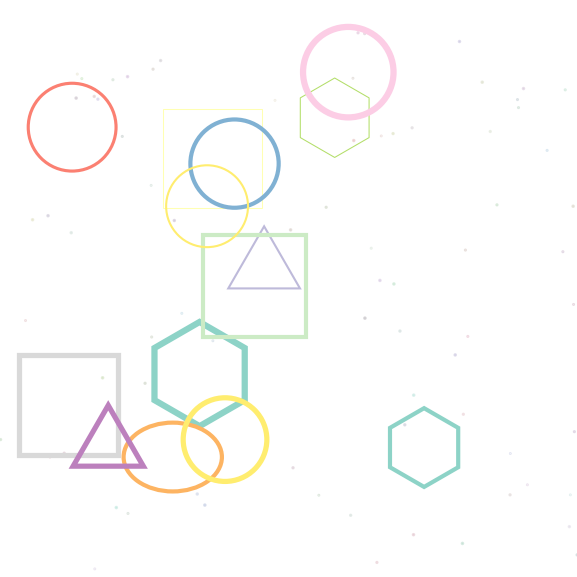[{"shape": "hexagon", "thickness": 2, "radius": 0.34, "center": [0.734, 0.224]}, {"shape": "hexagon", "thickness": 3, "radius": 0.45, "center": [0.346, 0.351]}, {"shape": "square", "thickness": 0.5, "radius": 0.43, "center": [0.368, 0.725]}, {"shape": "triangle", "thickness": 1, "radius": 0.36, "center": [0.457, 0.536]}, {"shape": "circle", "thickness": 1.5, "radius": 0.38, "center": [0.125, 0.779]}, {"shape": "circle", "thickness": 2, "radius": 0.38, "center": [0.406, 0.716]}, {"shape": "oval", "thickness": 2, "radius": 0.43, "center": [0.299, 0.208]}, {"shape": "hexagon", "thickness": 0.5, "radius": 0.34, "center": [0.58, 0.795]}, {"shape": "circle", "thickness": 3, "radius": 0.39, "center": [0.603, 0.874]}, {"shape": "square", "thickness": 2.5, "radius": 0.43, "center": [0.119, 0.298]}, {"shape": "triangle", "thickness": 2.5, "radius": 0.35, "center": [0.187, 0.227]}, {"shape": "square", "thickness": 2, "radius": 0.44, "center": [0.441, 0.503]}, {"shape": "circle", "thickness": 2.5, "radius": 0.36, "center": [0.39, 0.238]}, {"shape": "circle", "thickness": 1, "radius": 0.35, "center": [0.359, 0.642]}]